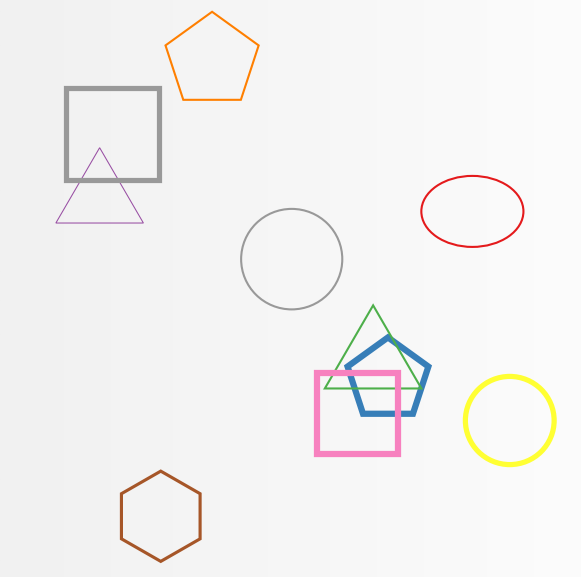[{"shape": "oval", "thickness": 1, "radius": 0.44, "center": [0.813, 0.633]}, {"shape": "pentagon", "thickness": 3, "radius": 0.37, "center": [0.667, 0.342]}, {"shape": "triangle", "thickness": 1, "radius": 0.48, "center": [0.642, 0.374]}, {"shape": "triangle", "thickness": 0.5, "radius": 0.43, "center": [0.171, 0.656]}, {"shape": "pentagon", "thickness": 1, "radius": 0.42, "center": [0.365, 0.894]}, {"shape": "circle", "thickness": 2.5, "radius": 0.38, "center": [0.877, 0.271]}, {"shape": "hexagon", "thickness": 1.5, "radius": 0.39, "center": [0.277, 0.105]}, {"shape": "square", "thickness": 3, "radius": 0.35, "center": [0.615, 0.283]}, {"shape": "circle", "thickness": 1, "radius": 0.44, "center": [0.502, 0.55]}, {"shape": "square", "thickness": 2.5, "radius": 0.4, "center": [0.194, 0.767]}]